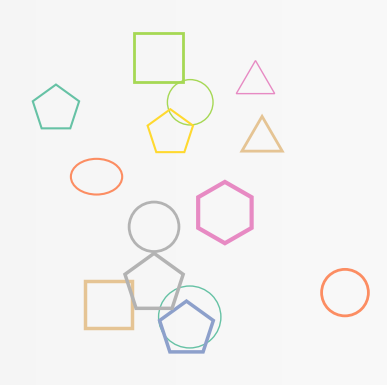[{"shape": "pentagon", "thickness": 1.5, "radius": 0.31, "center": [0.144, 0.718]}, {"shape": "circle", "thickness": 1, "radius": 0.4, "center": [0.49, 0.177]}, {"shape": "circle", "thickness": 2, "radius": 0.3, "center": [0.89, 0.24]}, {"shape": "oval", "thickness": 1.5, "radius": 0.33, "center": [0.249, 0.541]}, {"shape": "pentagon", "thickness": 2.5, "radius": 0.36, "center": [0.481, 0.145]}, {"shape": "triangle", "thickness": 1, "radius": 0.29, "center": [0.659, 0.785]}, {"shape": "hexagon", "thickness": 3, "radius": 0.4, "center": [0.58, 0.448]}, {"shape": "square", "thickness": 2, "radius": 0.32, "center": [0.409, 0.85]}, {"shape": "circle", "thickness": 1, "radius": 0.29, "center": [0.491, 0.734]}, {"shape": "pentagon", "thickness": 1.5, "radius": 0.31, "center": [0.44, 0.655]}, {"shape": "triangle", "thickness": 2, "radius": 0.3, "center": [0.676, 0.638]}, {"shape": "square", "thickness": 2.5, "radius": 0.3, "center": [0.28, 0.209]}, {"shape": "circle", "thickness": 2, "radius": 0.32, "center": [0.398, 0.411]}, {"shape": "pentagon", "thickness": 2.5, "radius": 0.39, "center": [0.398, 0.263]}]